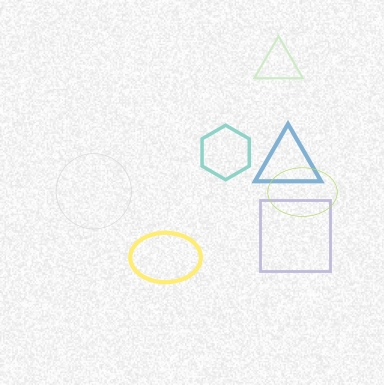[{"shape": "hexagon", "thickness": 2.5, "radius": 0.35, "center": [0.586, 0.604]}, {"shape": "square", "thickness": 2, "radius": 0.46, "center": [0.767, 0.388]}, {"shape": "triangle", "thickness": 3, "radius": 0.5, "center": [0.748, 0.579]}, {"shape": "oval", "thickness": 0.5, "radius": 0.45, "center": [0.786, 0.501]}, {"shape": "circle", "thickness": 0.5, "radius": 0.49, "center": [0.244, 0.503]}, {"shape": "triangle", "thickness": 1.5, "radius": 0.36, "center": [0.724, 0.833]}, {"shape": "oval", "thickness": 3, "radius": 0.46, "center": [0.43, 0.331]}]